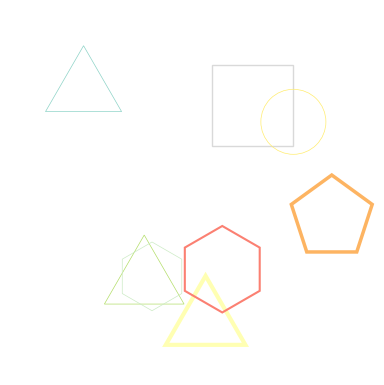[{"shape": "triangle", "thickness": 0.5, "radius": 0.57, "center": [0.217, 0.767]}, {"shape": "triangle", "thickness": 3, "radius": 0.6, "center": [0.534, 0.164]}, {"shape": "hexagon", "thickness": 1.5, "radius": 0.56, "center": [0.577, 0.301]}, {"shape": "pentagon", "thickness": 2.5, "radius": 0.55, "center": [0.862, 0.435]}, {"shape": "triangle", "thickness": 0.5, "radius": 0.6, "center": [0.375, 0.27]}, {"shape": "square", "thickness": 1, "radius": 0.52, "center": [0.656, 0.726]}, {"shape": "hexagon", "thickness": 0.5, "radius": 0.45, "center": [0.395, 0.282]}, {"shape": "circle", "thickness": 0.5, "radius": 0.42, "center": [0.762, 0.684]}]